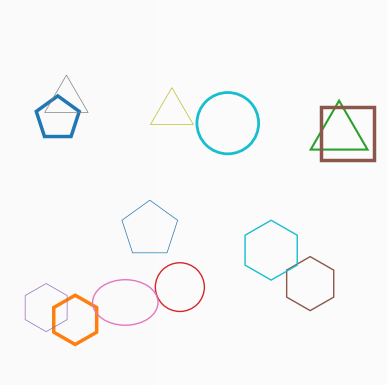[{"shape": "pentagon", "thickness": 2.5, "radius": 0.29, "center": [0.149, 0.693]}, {"shape": "pentagon", "thickness": 0.5, "radius": 0.38, "center": [0.387, 0.404]}, {"shape": "hexagon", "thickness": 2.5, "radius": 0.32, "center": [0.194, 0.169]}, {"shape": "triangle", "thickness": 1.5, "radius": 0.42, "center": [0.875, 0.654]}, {"shape": "circle", "thickness": 1, "radius": 0.32, "center": [0.464, 0.254]}, {"shape": "hexagon", "thickness": 0.5, "radius": 0.31, "center": [0.119, 0.201]}, {"shape": "hexagon", "thickness": 1, "radius": 0.35, "center": [0.8, 0.263]}, {"shape": "square", "thickness": 2.5, "radius": 0.34, "center": [0.896, 0.652]}, {"shape": "oval", "thickness": 1, "radius": 0.42, "center": [0.323, 0.214]}, {"shape": "triangle", "thickness": 0.5, "radius": 0.32, "center": [0.171, 0.74]}, {"shape": "triangle", "thickness": 0.5, "radius": 0.32, "center": [0.443, 0.708]}, {"shape": "circle", "thickness": 2, "radius": 0.4, "center": [0.588, 0.68]}, {"shape": "hexagon", "thickness": 1, "radius": 0.39, "center": [0.7, 0.35]}]